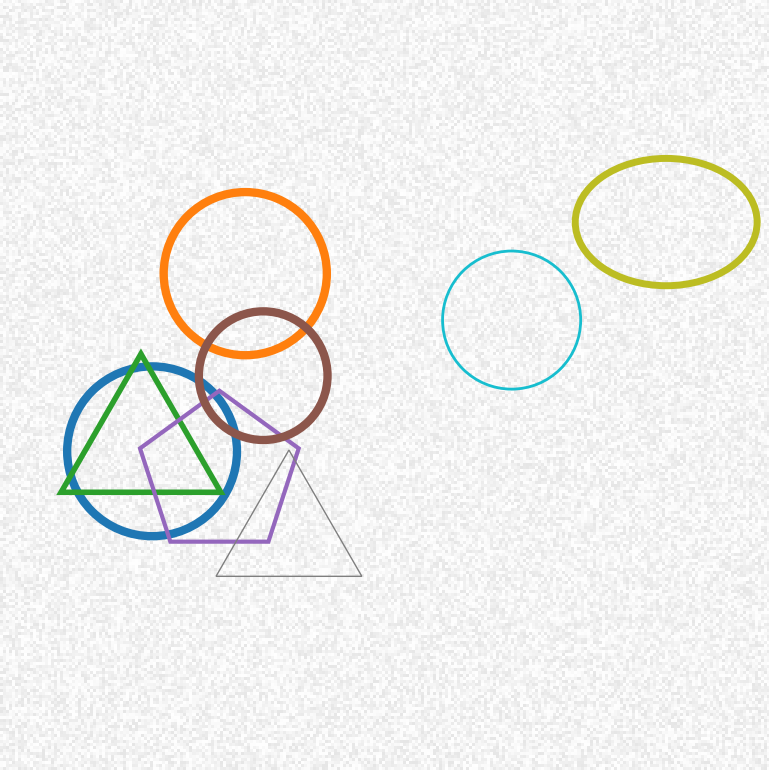[{"shape": "circle", "thickness": 3, "radius": 0.55, "center": [0.198, 0.414]}, {"shape": "circle", "thickness": 3, "radius": 0.53, "center": [0.319, 0.645]}, {"shape": "triangle", "thickness": 2, "radius": 0.6, "center": [0.183, 0.421]}, {"shape": "pentagon", "thickness": 1.5, "radius": 0.54, "center": [0.285, 0.384]}, {"shape": "circle", "thickness": 3, "radius": 0.42, "center": [0.342, 0.512]}, {"shape": "triangle", "thickness": 0.5, "radius": 0.55, "center": [0.375, 0.306]}, {"shape": "oval", "thickness": 2.5, "radius": 0.59, "center": [0.865, 0.712]}, {"shape": "circle", "thickness": 1, "radius": 0.45, "center": [0.664, 0.584]}]